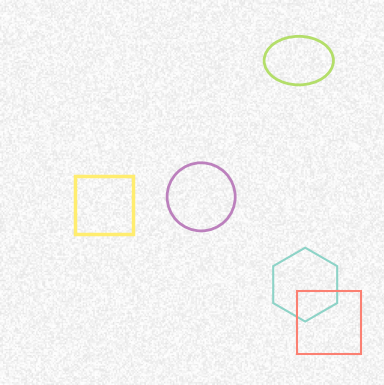[{"shape": "hexagon", "thickness": 1.5, "radius": 0.48, "center": [0.793, 0.261]}, {"shape": "square", "thickness": 1.5, "radius": 0.41, "center": [0.855, 0.162]}, {"shape": "oval", "thickness": 2, "radius": 0.45, "center": [0.776, 0.843]}, {"shape": "circle", "thickness": 2, "radius": 0.44, "center": [0.522, 0.489]}, {"shape": "square", "thickness": 2.5, "radius": 0.38, "center": [0.271, 0.467]}]